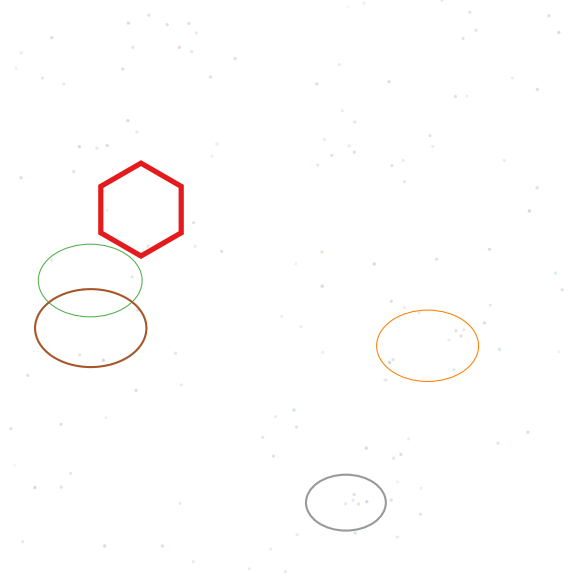[{"shape": "hexagon", "thickness": 2.5, "radius": 0.4, "center": [0.244, 0.636]}, {"shape": "oval", "thickness": 0.5, "radius": 0.45, "center": [0.156, 0.513]}, {"shape": "oval", "thickness": 0.5, "radius": 0.44, "center": [0.74, 0.4]}, {"shape": "oval", "thickness": 1, "radius": 0.48, "center": [0.157, 0.431]}, {"shape": "oval", "thickness": 1, "radius": 0.35, "center": [0.599, 0.129]}]